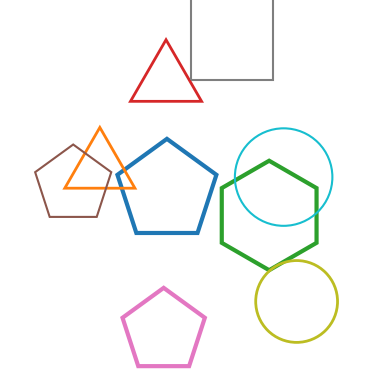[{"shape": "pentagon", "thickness": 3, "radius": 0.68, "center": [0.434, 0.504]}, {"shape": "triangle", "thickness": 2, "radius": 0.53, "center": [0.259, 0.564]}, {"shape": "hexagon", "thickness": 3, "radius": 0.71, "center": [0.699, 0.44]}, {"shape": "triangle", "thickness": 2, "radius": 0.53, "center": [0.431, 0.79]}, {"shape": "pentagon", "thickness": 1.5, "radius": 0.52, "center": [0.19, 0.521]}, {"shape": "pentagon", "thickness": 3, "radius": 0.56, "center": [0.425, 0.14]}, {"shape": "square", "thickness": 1.5, "radius": 0.54, "center": [0.602, 0.9]}, {"shape": "circle", "thickness": 2, "radius": 0.53, "center": [0.77, 0.217]}, {"shape": "circle", "thickness": 1.5, "radius": 0.63, "center": [0.737, 0.54]}]